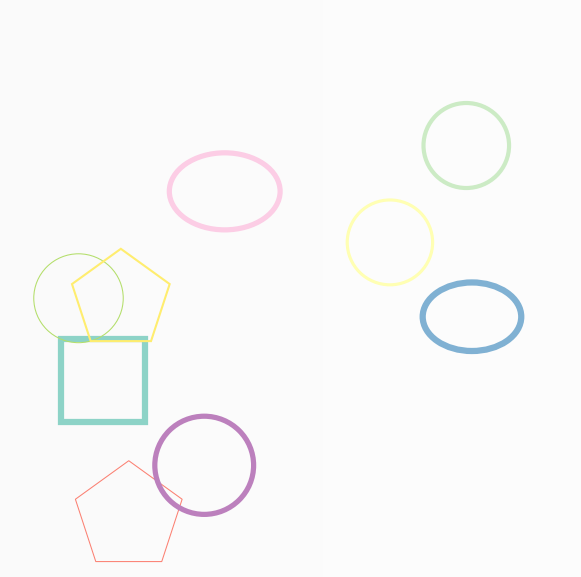[{"shape": "square", "thickness": 3, "radius": 0.36, "center": [0.177, 0.341]}, {"shape": "circle", "thickness": 1.5, "radius": 0.37, "center": [0.671, 0.579]}, {"shape": "pentagon", "thickness": 0.5, "radius": 0.48, "center": [0.222, 0.105]}, {"shape": "oval", "thickness": 3, "radius": 0.42, "center": [0.812, 0.451]}, {"shape": "circle", "thickness": 0.5, "radius": 0.38, "center": [0.135, 0.483]}, {"shape": "oval", "thickness": 2.5, "radius": 0.48, "center": [0.387, 0.668]}, {"shape": "circle", "thickness": 2.5, "radius": 0.42, "center": [0.351, 0.193]}, {"shape": "circle", "thickness": 2, "radius": 0.37, "center": [0.802, 0.747]}, {"shape": "pentagon", "thickness": 1, "radius": 0.44, "center": [0.208, 0.48]}]